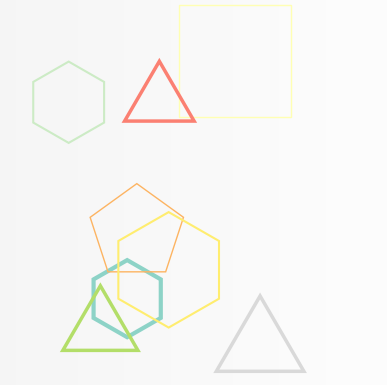[{"shape": "hexagon", "thickness": 3, "radius": 0.5, "center": [0.328, 0.224]}, {"shape": "square", "thickness": 1, "radius": 0.73, "center": [0.607, 0.842]}, {"shape": "triangle", "thickness": 2.5, "radius": 0.52, "center": [0.411, 0.737]}, {"shape": "pentagon", "thickness": 1, "radius": 0.63, "center": [0.353, 0.396]}, {"shape": "triangle", "thickness": 2.5, "radius": 0.56, "center": [0.259, 0.146]}, {"shape": "triangle", "thickness": 2.5, "radius": 0.65, "center": [0.671, 0.101]}, {"shape": "hexagon", "thickness": 1.5, "radius": 0.53, "center": [0.177, 0.734]}, {"shape": "hexagon", "thickness": 1.5, "radius": 0.75, "center": [0.435, 0.299]}]